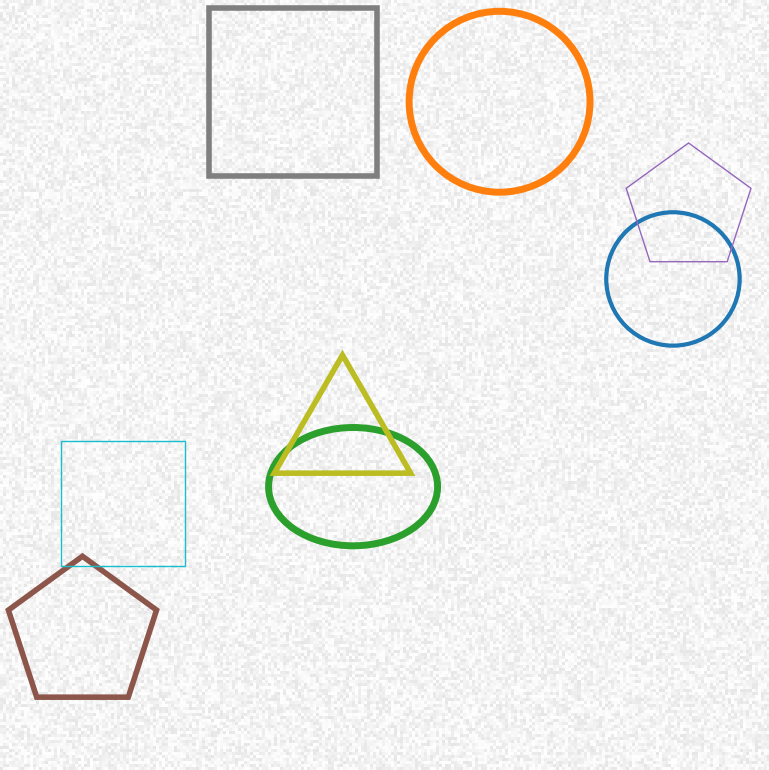[{"shape": "circle", "thickness": 1.5, "radius": 0.43, "center": [0.874, 0.638]}, {"shape": "circle", "thickness": 2.5, "radius": 0.59, "center": [0.649, 0.868]}, {"shape": "oval", "thickness": 2.5, "radius": 0.55, "center": [0.459, 0.368]}, {"shape": "pentagon", "thickness": 0.5, "radius": 0.43, "center": [0.894, 0.729]}, {"shape": "pentagon", "thickness": 2, "radius": 0.51, "center": [0.107, 0.176]}, {"shape": "square", "thickness": 2, "radius": 0.55, "center": [0.38, 0.88]}, {"shape": "triangle", "thickness": 2, "radius": 0.51, "center": [0.445, 0.437]}, {"shape": "square", "thickness": 0.5, "radius": 0.4, "center": [0.159, 0.346]}]